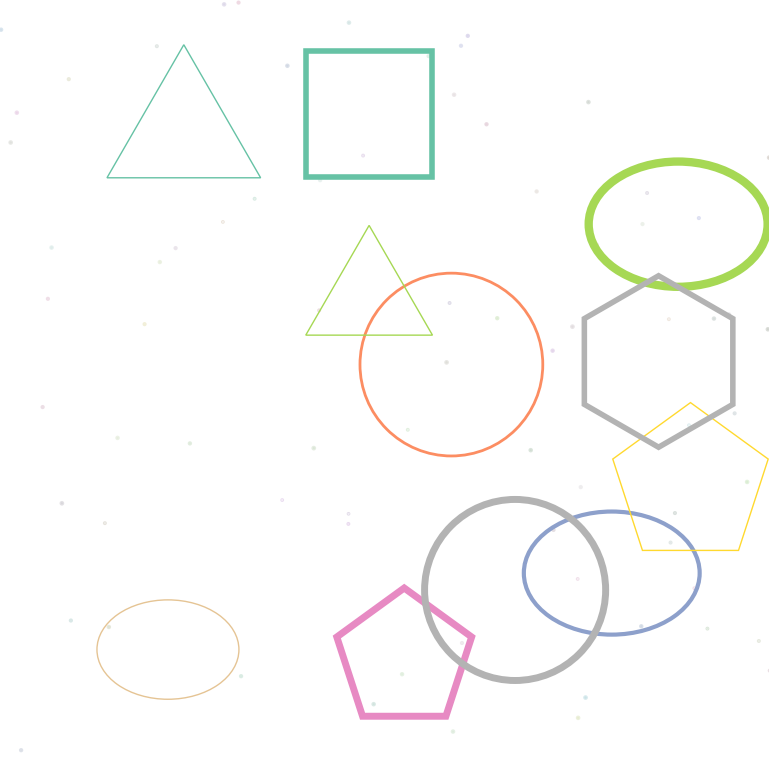[{"shape": "square", "thickness": 2, "radius": 0.41, "center": [0.479, 0.852]}, {"shape": "triangle", "thickness": 0.5, "radius": 0.58, "center": [0.239, 0.827]}, {"shape": "circle", "thickness": 1, "radius": 0.59, "center": [0.586, 0.527]}, {"shape": "oval", "thickness": 1.5, "radius": 0.57, "center": [0.794, 0.256]}, {"shape": "pentagon", "thickness": 2.5, "radius": 0.46, "center": [0.525, 0.144]}, {"shape": "oval", "thickness": 3, "radius": 0.58, "center": [0.881, 0.709]}, {"shape": "triangle", "thickness": 0.5, "radius": 0.48, "center": [0.479, 0.612]}, {"shape": "pentagon", "thickness": 0.5, "radius": 0.53, "center": [0.897, 0.371]}, {"shape": "oval", "thickness": 0.5, "radius": 0.46, "center": [0.218, 0.156]}, {"shape": "hexagon", "thickness": 2, "radius": 0.56, "center": [0.855, 0.531]}, {"shape": "circle", "thickness": 2.5, "radius": 0.59, "center": [0.669, 0.234]}]